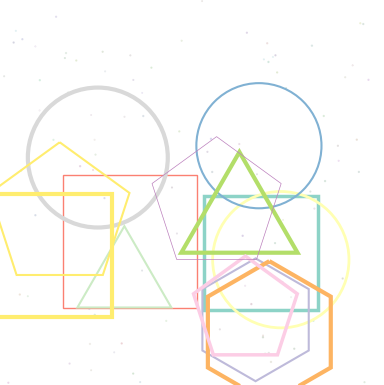[{"shape": "square", "thickness": 2.5, "radius": 0.74, "center": [0.677, 0.343]}, {"shape": "circle", "thickness": 2, "radius": 0.89, "center": [0.729, 0.326]}, {"shape": "hexagon", "thickness": 1.5, "radius": 0.8, "center": [0.664, 0.169]}, {"shape": "square", "thickness": 1, "radius": 0.87, "center": [0.338, 0.374]}, {"shape": "circle", "thickness": 1.5, "radius": 0.81, "center": [0.673, 0.622]}, {"shape": "hexagon", "thickness": 3, "radius": 0.92, "center": [0.7, 0.137]}, {"shape": "triangle", "thickness": 3, "radius": 0.87, "center": [0.622, 0.431]}, {"shape": "pentagon", "thickness": 2.5, "radius": 0.71, "center": [0.637, 0.193]}, {"shape": "circle", "thickness": 3, "radius": 0.91, "center": [0.254, 0.591]}, {"shape": "pentagon", "thickness": 0.5, "radius": 0.88, "center": [0.563, 0.469]}, {"shape": "triangle", "thickness": 1.5, "radius": 0.7, "center": [0.323, 0.272]}, {"shape": "pentagon", "thickness": 1.5, "radius": 0.95, "center": [0.155, 0.44]}, {"shape": "square", "thickness": 3, "radius": 0.8, "center": [0.132, 0.337]}]